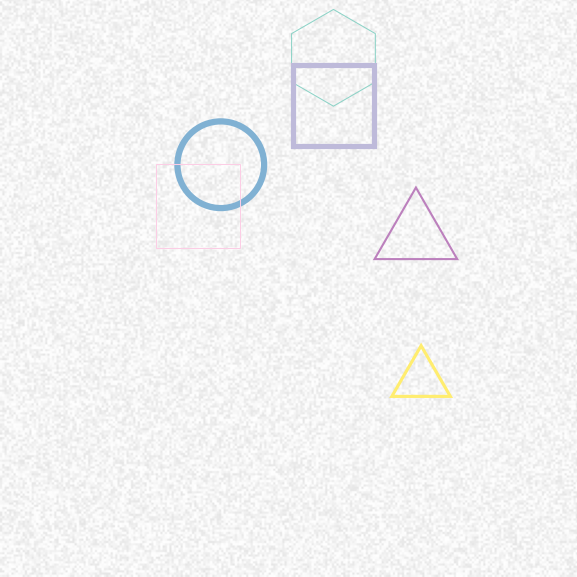[{"shape": "hexagon", "thickness": 0.5, "radius": 0.42, "center": [0.577, 0.899]}, {"shape": "square", "thickness": 2.5, "radius": 0.35, "center": [0.578, 0.817]}, {"shape": "circle", "thickness": 3, "radius": 0.38, "center": [0.382, 0.714]}, {"shape": "square", "thickness": 0.5, "radius": 0.36, "center": [0.342, 0.642]}, {"shape": "triangle", "thickness": 1, "radius": 0.41, "center": [0.72, 0.592]}, {"shape": "triangle", "thickness": 1.5, "radius": 0.29, "center": [0.729, 0.342]}]